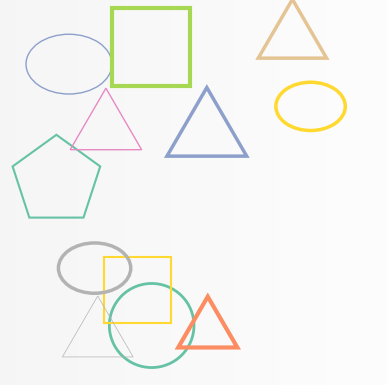[{"shape": "circle", "thickness": 2, "radius": 0.55, "center": [0.391, 0.155]}, {"shape": "pentagon", "thickness": 1.5, "radius": 0.59, "center": [0.146, 0.531]}, {"shape": "triangle", "thickness": 3, "radius": 0.44, "center": [0.536, 0.141]}, {"shape": "triangle", "thickness": 2.5, "radius": 0.59, "center": [0.534, 0.654]}, {"shape": "oval", "thickness": 1, "radius": 0.55, "center": [0.178, 0.833]}, {"shape": "triangle", "thickness": 1, "radius": 0.53, "center": [0.273, 0.664]}, {"shape": "square", "thickness": 3, "radius": 0.51, "center": [0.39, 0.878]}, {"shape": "square", "thickness": 1.5, "radius": 0.43, "center": [0.355, 0.247]}, {"shape": "oval", "thickness": 2.5, "radius": 0.45, "center": [0.802, 0.724]}, {"shape": "triangle", "thickness": 2.5, "radius": 0.51, "center": [0.755, 0.9]}, {"shape": "triangle", "thickness": 0.5, "radius": 0.53, "center": [0.252, 0.126]}, {"shape": "oval", "thickness": 2.5, "radius": 0.47, "center": [0.244, 0.304]}]